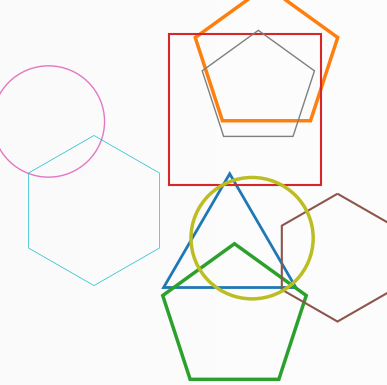[{"shape": "triangle", "thickness": 2, "radius": 0.98, "center": [0.593, 0.352]}, {"shape": "pentagon", "thickness": 2.5, "radius": 0.97, "center": [0.688, 0.843]}, {"shape": "pentagon", "thickness": 2.5, "radius": 0.97, "center": [0.605, 0.172]}, {"shape": "square", "thickness": 1.5, "radius": 0.98, "center": [0.633, 0.715]}, {"shape": "hexagon", "thickness": 1.5, "radius": 0.83, "center": [0.871, 0.331]}, {"shape": "circle", "thickness": 1, "radius": 0.72, "center": [0.125, 0.684]}, {"shape": "pentagon", "thickness": 1, "radius": 0.76, "center": [0.667, 0.769]}, {"shape": "circle", "thickness": 2.5, "radius": 0.79, "center": [0.651, 0.381]}, {"shape": "hexagon", "thickness": 0.5, "radius": 0.97, "center": [0.243, 0.453]}]